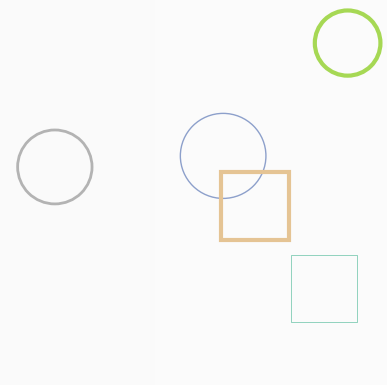[{"shape": "square", "thickness": 0.5, "radius": 0.43, "center": [0.836, 0.251]}, {"shape": "circle", "thickness": 1, "radius": 0.55, "center": [0.576, 0.595]}, {"shape": "circle", "thickness": 3, "radius": 0.42, "center": [0.897, 0.888]}, {"shape": "square", "thickness": 3, "radius": 0.44, "center": [0.658, 0.465]}, {"shape": "circle", "thickness": 2, "radius": 0.48, "center": [0.142, 0.566]}]